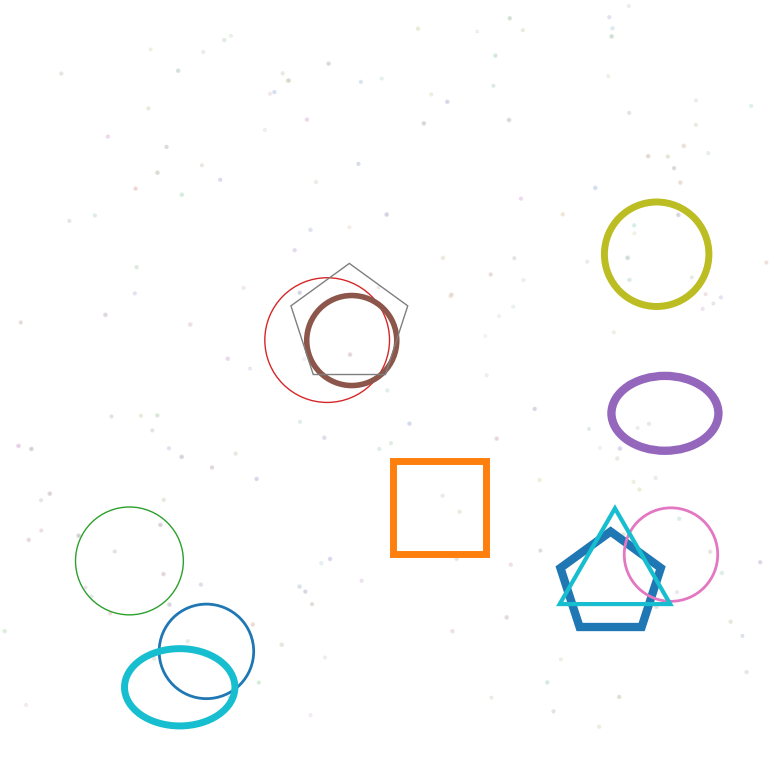[{"shape": "circle", "thickness": 1, "radius": 0.31, "center": [0.268, 0.154]}, {"shape": "pentagon", "thickness": 3, "radius": 0.34, "center": [0.793, 0.241]}, {"shape": "square", "thickness": 2.5, "radius": 0.3, "center": [0.571, 0.342]}, {"shape": "circle", "thickness": 0.5, "radius": 0.35, "center": [0.168, 0.272]}, {"shape": "circle", "thickness": 0.5, "radius": 0.4, "center": [0.425, 0.558]}, {"shape": "oval", "thickness": 3, "radius": 0.35, "center": [0.864, 0.463]}, {"shape": "circle", "thickness": 2, "radius": 0.29, "center": [0.457, 0.558]}, {"shape": "circle", "thickness": 1, "radius": 0.3, "center": [0.871, 0.28]}, {"shape": "pentagon", "thickness": 0.5, "radius": 0.4, "center": [0.454, 0.578]}, {"shape": "circle", "thickness": 2.5, "radius": 0.34, "center": [0.853, 0.67]}, {"shape": "triangle", "thickness": 1.5, "radius": 0.41, "center": [0.799, 0.257]}, {"shape": "oval", "thickness": 2.5, "radius": 0.36, "center": [0.233, 0.107]}]